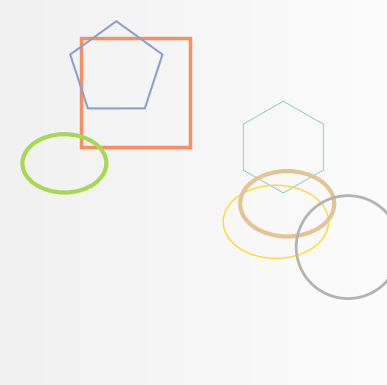[{"shape": "hexagon", "thickness": 0.5, "radius": 0.6, "center": [0.731, 0.618]}, {"shape": "square", "thickness": 2.5, "radius": 0.7, "center": [0.349, 0.76]}, {"shape": "pentagon", "thickness": 1.5, "radius": 0.63, "center": [0.3, 0.82]}, {"shape": "oval", "thickness": 3, "radius": 0.54, "center": [0.166, 0.576]}, {"shape": "oval", "thickness": 1, "radius": 0.68, "center": [0.712, 0.424]}, {"shape": "oval", "thickness": 3, "radius": 0.61, "center": [0.741, 0.471]}, {"shape": "circle", "thickness": 2, "radius": 0.67, "center": [0.898, 0.358]}]